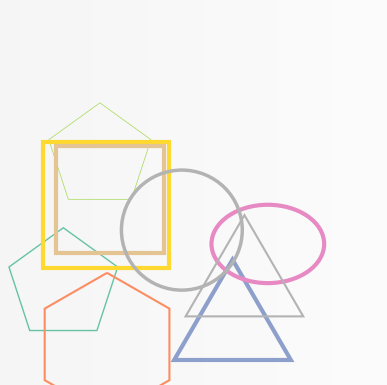[{"shape": "pentagon", "thickness": 1, "radius": 0.74, "center": [0.163, 0.261]}, {"shape": "hexagon", "thickness": 1.5, "radius": 0.93, "center": [0.276, 0.105]}, {"shape": "triangle", "thickness": 3, "radius": 0.87, "center": [0.6, 0.152]}, {"shape": "oval", "thickness": 3, "radius": 0.73, "center": [0.691, 0.366]}, {"shape": "pentagon", "thickness": 0.5, "radius": 0.69, "center": [0.258, 0.594]}, {"shape": "square", "thickness": 3, "radius": 0.81, "center": [0.275, 0.468]}, {"shape": "square", "thickness": 3, "radius": 0.7, "center": [0.283, 0.481]}, {"shape": "triangle", "thickness": 1.5, "radius": 0.88, "center": [0.631, 0.266]}, {"shape": "circle", "thickness": 2.5, "radius": 0.78, "center": [0.469, 0.402]}]